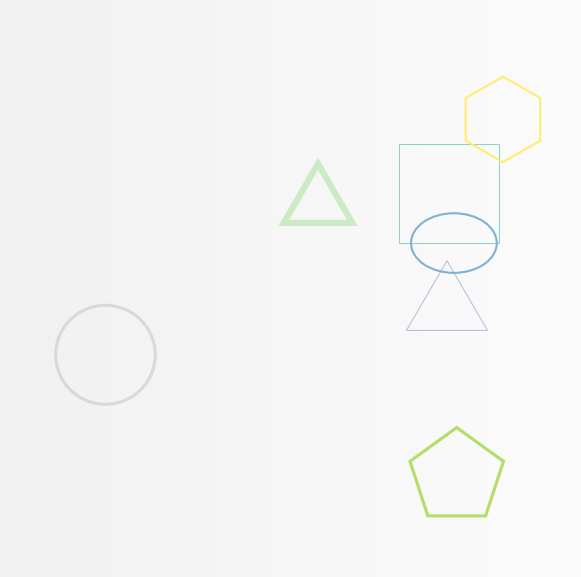[{"shape": "square", "thickness": 0.5, "radius": 0.43, "center": [0.773, 0.664]}, {"shape": "triangle", "thickness": 0.5, "radius": 0.4, "center": [0.769, 0.467]}, {"shape": "oval", "thickness": 1, "radius": 0.37, "center": [0.781, 0.578]}, {"shape": "pentagon", "thickness": 1.5, "radius": 0.42, "center": [0.786, 0.174]}, {"shape": "circle", "thickness": 1.5, "radius": 0.43, "center": [0.181, 0.385]}, {"shape": "triangle", "thickness": 3, "radius": 0.34, "center": [0.547, 0.647]}, {"shape": "hexagon", "thickness": 1, "radius": 0.37, "center": [0.865, 0.792]}]